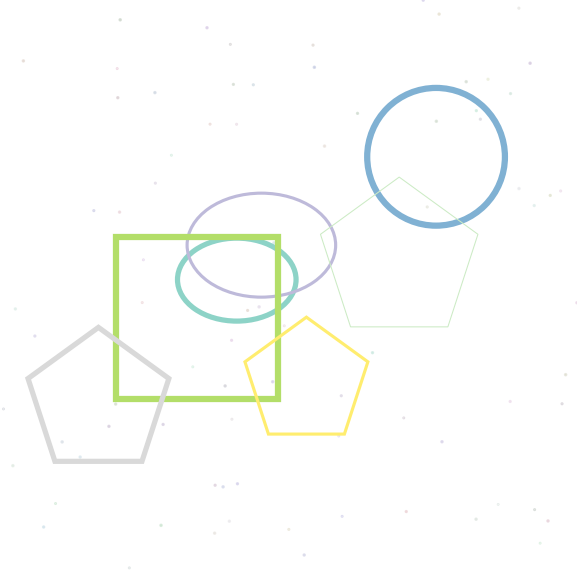[{"shape": "oval", "thickness": 2.5, "radius": 0.51, "center": [0.41, 0.515]}, {"shape": "oval", "thickness": 1.5, "radius": 0.64, "center": [0.453, 0.575]}, {"shape": "circle", "thickness": 3, "radius": 0.6, "center": [0.755, 0.728]}, {"shape": "square", "thickness": 3, "radius": 0.7, "center": [0.342, 0.449]}, {"shape": "pentagon", "thickness": 2.5, "radius": 0.64, "center": [0.17, 0.304]}, {"shape": "pentagon", "thickness": 0.5, "radius": 0.72, "center": [0.691, 0.549]}, {"shape": "pentagon", "thickness": 1.5, "radius": 0.56, "center": [0.531, 0.338]}]